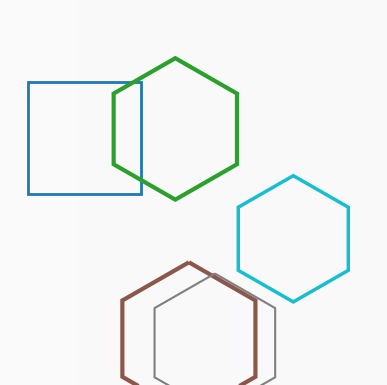[{"shape": "square", "thickness": 2, "radius": 0.73, "center": [0.218, 0.641]}, {"shape": "hexagon", "thickness": 3, "radius": 0.92, "center": [0.452, 0.665]}, {"shape": "hexagon", "thickness": 3, "radius": 0.99, "center": [0.488, 0.12]}, {"shape": "hexagon", "thickness": 1.5, "radius": 0.9, "center": [0.554, 0.11]}, {"shape": "hexagon", "thickness": 2.5, "radius": 0.82, "center": [0.757, 0.38]}]